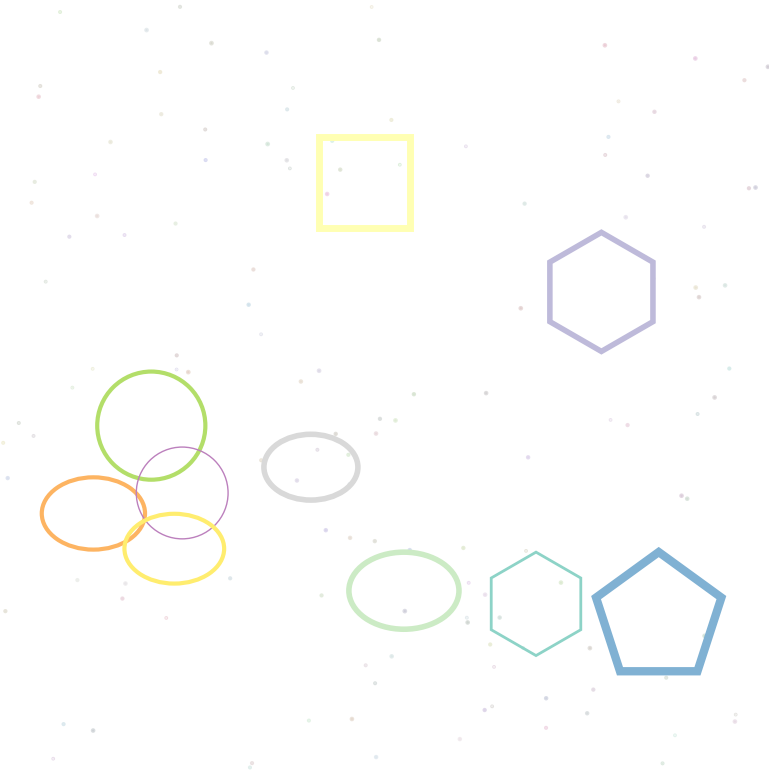[{"shape": "hexagon", "thickness": 1, "radius": 0.34, "center": [0.696, 0.216]}, {"shape": "square", "thickness": 2.5, "radius": 0.3, "center": [0.473, 0.763]}, {"shape": "hexagon", "thickness": 2, "radius": 0.39, "center": [0.781, 0.621]}, {"shape": "pentagon", "thickness": 3, "radius": 0.43, "center": [0.855, 0.197]}, {"shape": "oval", "thickness": 1.5, "radius": 0.34, "center": [0.121, 0.333]}, {"shape": "circle", "thickness": 1.5, "radius": 0.35, "center": [0.196, 0.447]}, {"shape": "oval", "thickness": 2, "radius": 0.31, "center": [0.404, 0.393]}, {"shape": "circle", "thickness": 0.5, "radius": 0.3, "center": [0.237, 0.36]}, {"shape": "oval", "thickness": 2, "radius": 0.36, "center": [0.525, 0.233]}, {"shape": "oval", "thickness": 1.5, "radius": 0.32, "center": [0.226, 0.287]}]